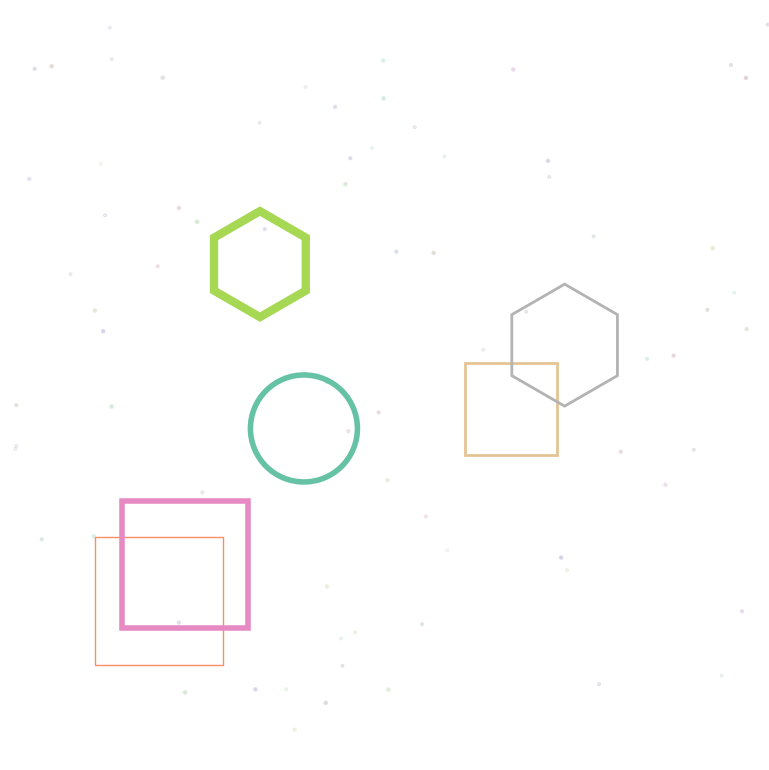[{"shape": "circle", "thickness": 2, "radius": 0.35, "center": [0.395, 0.444]}, {"shape": "square", "thickness": 0.5, "radius": 0.41, "center": [0.206, 0.219]}, {"shape": "square", "thickness": 2, "radius": 0.41, "center": [0.241, 0.267]}, {"shape": "hexagon", "thickness": 3, "radius": 0.34, "center": [0.338, 0.657]}, {"shape": "square", "thickness": 1, "radius": 0.3, "center": [0.664, 0.469]}, {"shape": "hexagon", "thickness": 1, "radius": 0.4, "center": [0.733, 0.552]}]